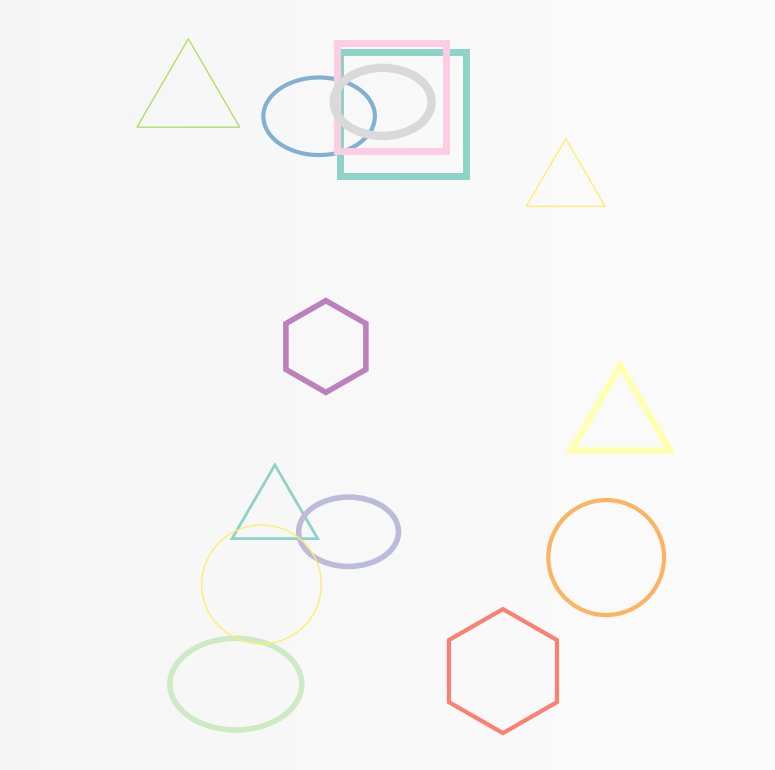[{"shape": "triangle", "thickness": 1, "radius": 0.32, "center": [0.355, 0.332]}, {"shape": "square", "thickness": 2.5, "radius": 0.4, "center": [0.52, 0.852]}, {"shape": "triangle", "thickness": 2.5, "radius": 0.37, "center": [0.801, 0.452]}, {"shape": "oval", "thickness": 2, "radius": 0.32, "center": [0.45, 0.309]}, {"shape": "hexagon", "thickness": 1.5, "radius": 0.4, "center": [0.649, 0.128]}, {"shape": "oval", "thickness": 1.5, "radius": 0.36, "center": [0.412, 0.849]}, {"shape": "circle", "thickness": 1.5, "radius": 0.37, "center": [0.782, 0.276]}, {"shape": "triangle", "thickness": 0.5, "radius": 0.38, "center": [0.243, 0.873]}, {"shape": "square", "thickness": 2.5, "radius": 0.35, "center": [0.505, 0.874]}, {"shape": "oval", "thickness": 3, "radius": 0.32, "center": [0.494, 0.868]}, {"shape": "hexagon", "thickness": 2, "radius": 0.3, "center": [0.421, 0.55]}, {"shape": "oval", "thickness": 2, "radius": 0.43, "center": [0.304, 0.112]}, {"shape": "circle", "thickness": 0.5, "radius": 0.39, "center": [0.337, 0.241]}, {"shape": "triangle", "thickness": 0.5, "radius": 0.29, "center": [0.73, 0.761]}]